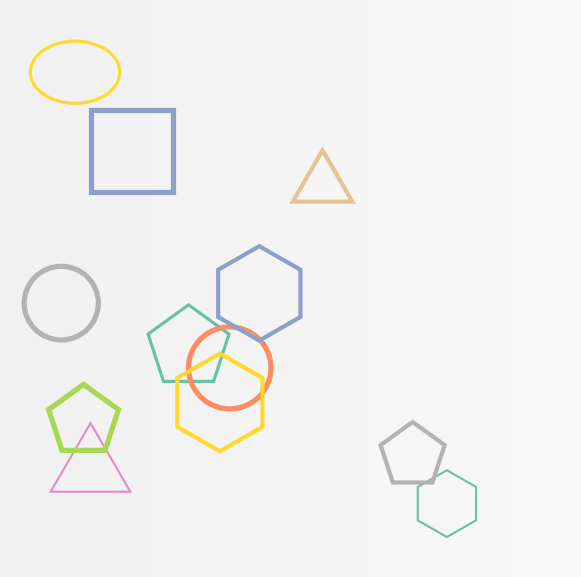[{"shape": "pentagon", "thickness": 1.5, "radius": 0.37, "center": [0.324, 0.398]}, {"shape": "hexagon", "thickness": 1, "radius": 0.29, "center": [0.769, 0.127]}, {"shape": "circle", "thickness": 2.5, "radius": 0.35, "center": [0.395, 0.362]}, {"shape": "square", "thickness": 2.5, "radius": 0.35, "center": [0.228, 0.738]}, {"shape": "hexagon", "thickness": 2, "radius": 0.41, "center": [0.446, 0.491]}, {"shape": "triangle", "thickness": 1, "radius": 0.4, "center": [0.156, 0.187]}, {"shape": "pentagon", "thickness": 2.5, "radius": 0.32, "center": [0.144, 0.27]}, {"shape": "hexagon", "thickness": 2, "radius": 0.42, "center": [0.378, 0.302]}, {"shape": "oval", "thickness": 1.5, "radius": 0.38, "center": [0.129, 0.874]}, {"shape": "triangle", "thickness": 2, "radius": 0.3, "center": [0.555, 0.68]}, {"shape": "circle", "thickness": 2.5, "radius": 0.32, "center": [0.105, 0.474]}, {"shape": "pentagon", "thickness": 2, "radius": 0.29, "center": [0.71, 0.211]}]